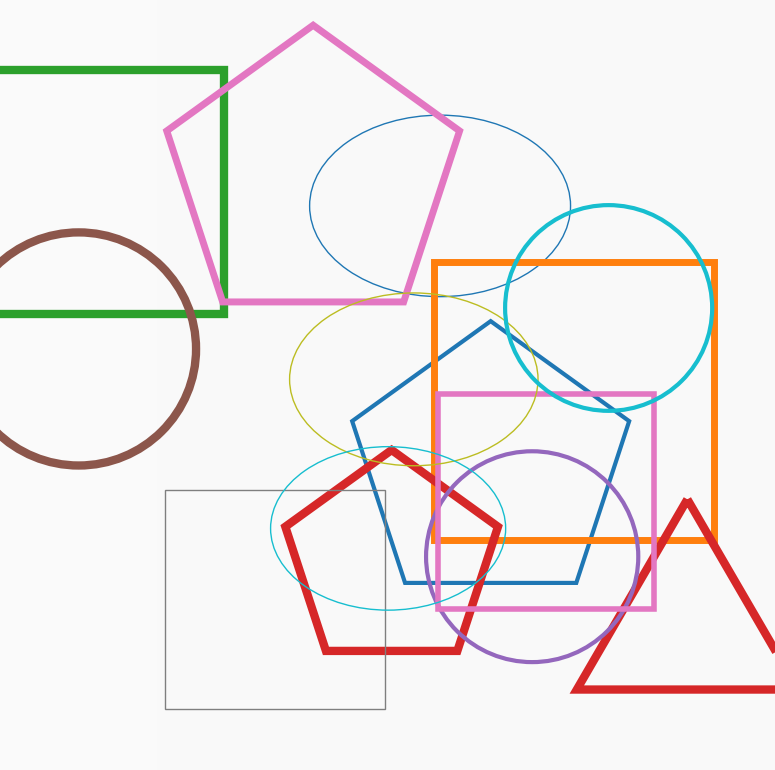[{"shape": "oval", "thickness": 0.5, "radius": 0.84, "center": [0.568, 0.733]}, {"shape": "pentagon", "thickness": 1.5, "radius": 0.94, "center": [0.633, 0.395]}, {"shape": "square", "thickness": 2.5, "radius": 0.9, "center": [0.74, 0.479]}, {"shape": "square", "thickness": 3, "radius": 0.79, "center": [0.131, 0.751]}, {"shape": "triangle", "thickness": 3, "radius": 0.82, "center": [0.887, 0.187]}, {"shape": "pentagon", "thickness": 3, "radius": 0.72, "center": [0.505, 0.271]}, {"shape": "circle", "thickness": 1.5, "radius": 0.68, "center": [0.687, 0.277]}, {"shape": "circle", "thickness": 3, "radius": 0.76, "center": [0.102, 0.547]}, {"shape": "square", "thickness": 2, "radius": 0.7, "center": [0.705, 0.348]}, {"shape": "pentagon", "thickness": 2.5, "radius": 0.99, "center": [0.404, 0.769]}, {"shape": "square", "thickness": 0.5, "radius": 0.71, "center": [0.355, 0.221]}, {"shape": "oval", "thickness": 0.5, "radius": 0.8, "center": [0.534, 0.507]}, {"shape": "circle", "thickness": 1.5, "radius": 0.67, "center": [0.785, 0.6]}, {"shape": "oval", "thickness": 0.5, "radius": 0.76, "center": [0.501, 0.314]}]